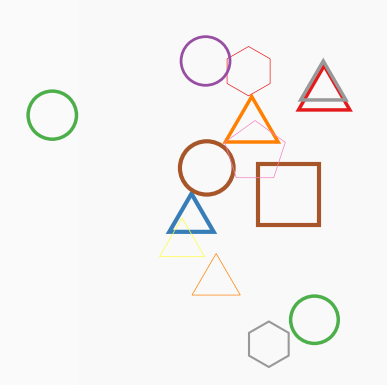[{"shape": "triangle", "thickness": 2.5, "radius": 0.38, "center": [0.837, 0.753]}, {"shape": "hexagon", "thickness": 0.5, "radius": 0.32, "center": [0.642, 0.815]}, {"shape": "triangle", "thickness": 3, "radius": 0.33, "center": [0.494, 0.431]}, {"shape": "circle", "thickness": 2.5, "radius": 0.31, "center": [0.135, 0.701]}, {"shape": "circle", "thickness": 2.5, "radius": 0.31, "center": [0.811, 0.169]}, {"shape": "circle", "thickness": 2, "radius": 0.32, "center": [0.53, 0.842]}, {"shape": "triangle", "thickness": 2.5, "radius": 0.39, "center": [0.65, 0.671]}, {"shape": "triangle", "thickness": 0.5, "radius": 0.36, "center": [0.558, 0.27]}, {"shape": "triangle", "thickness": 0.5, "radius": 0.34, "center": [0.47, 0.367]}, {"shape": "square", "thickness": 3, "radius": 0.4, "center": [0.745, 0.494]}, {"shape": "circle", "thickness": 3, "radius": 0.35, "center": [0.534, 0.564]}, {"shape": "pentagon", "thickness": 0.5, "radius": 0.41, "center": [0.658, 0.605]}, {"shape": "hexagon", "thickness": 1.5, "radius": 0.3, "center": [0.694, 0.106]}, {"shape": "triangle", "thickness": 2.5, "radius": 0.34, "center": [0.834, 0.774]}]